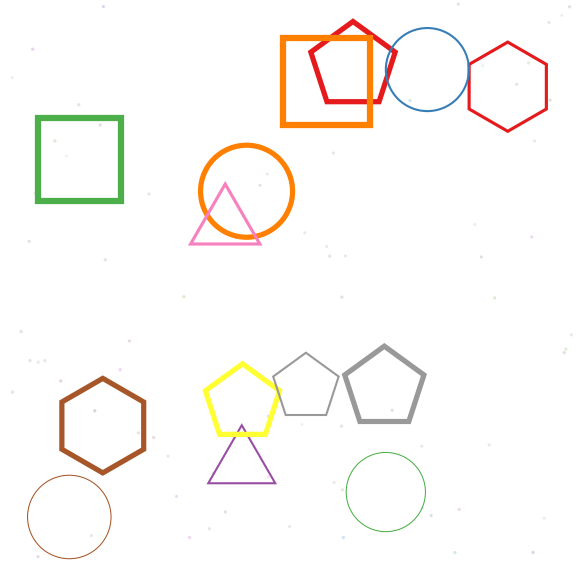[{"shape": "pentagon", "thickness": 2.5, "radius": 0.38, "center": [0.611, 0.885]}, {"shape": "hexagon", "thickness": 1.5, "radius": 0.39, "center": [0.879, 0.849]}, {"shape": "circle", "thickness": 1, "radius": 0.36, "center": [0.74, 0.879]}, {"shape": "circle", "thickness": 0.5, "radius": 0.34, "center": [0.668, 0.147]}, {"shape": "square", "thickness": 3, "radius": 0.36, "center": [0.138, 0.724]}, {"shape": "triangle", "thickness": 1, "radius": 0.33, "center": [0.419, 0.196]}, {"shape": "square", "thickness": 3, "radius": 0.38, "center": [0.566, 0.858]}, {"shape": "circle", "thickness": 2.5, "radius": 0.4, "center": [0.427, 0.668]}, {"shape": "pentagon", "thickness": 2.5, "radius": 0.34, "center": [0.42, 0.302]}, {"shape": "circle", "thickness": 0.5, "radius": 0.36, "center": [0.12, 0.104]}, {"shape": "hexagon", "thickness": 2.5, "radius": 0.41, "center": [0.178, 0.262]}, {"shape": "triangle", "thickness": 1.5, "radius": 0.35, "center": [0.39, 0.611]}, {"shape": "pentagon", "thickness": 2.5, "radius": 0.36, "center": [0.666, 0.328]}, {"shape": "pentagon", "thickness": 1, "radius": 0.3, "center": [0.53, 0.329]}]